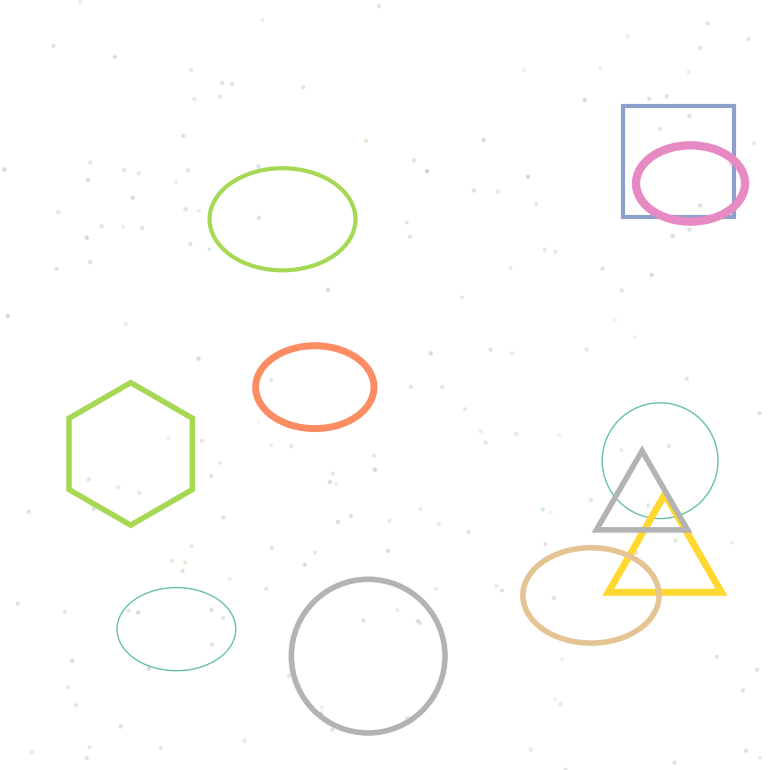[{"shape": "oval", "thickness": 0.5, "radius": 0.39, "center": [0.229, 0.183]}, {"shape": "circle", "thickness": 0.5, "radius": 0.38, "center": [0.857, 0.402]}, {"shape": "oval", "thickness": 2.5, "radius": 0.38, "center": [0.409, 0.497]}, {"shape": "square", "thickness": 1.5, "radius": 0.36, "center": [0.881, 0.791]}, {"shape": "oval", "thickness": 3, "radius": 0.35, "center": [0.897, 0.762]}, {"shape": "hexagon", "thickness": 2, "radius": 0.46, "center": [0.17, 0.411]}, {"shape": "oval", "thickness": 1.5, "radius": 0.47, "center": [0.367, 0.715]}, {"shape": "triangle", "thickness": 2.5, "radius": 0.42, "center": [0.863, 0.273]}, {"shape": "oval", "thickness": 2, "radius": 0.44, "center": [0.768, 0.227]}, {"shape": "triangle", "thickness": 2, "radius": 0.34, "center": [0.834, 0.346]}, {"shape": "circle", "thickness": 2, "radius": 0.5, "center": [0.478, 0.148]}]